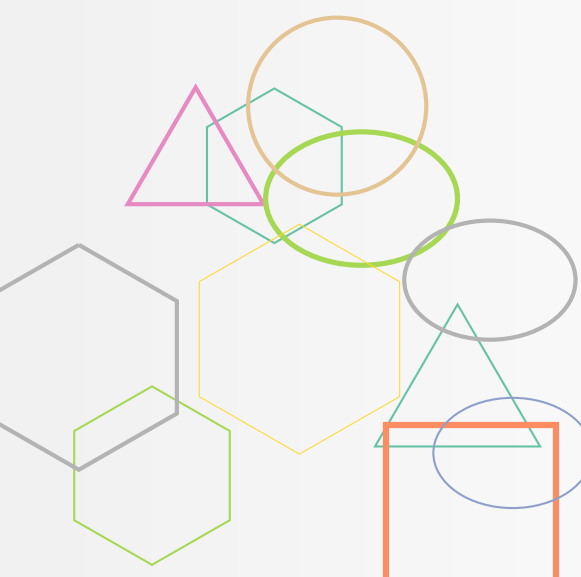[{"shape": "triangle", "thickness": 1, "radius": 0.82, "center": [0.787, 0.308]}, {"shape": "hexagon", "thickness": 1, "radius": 0.67, "center": [0.472, 0.712]}, {"shape": "square", "thickness": 3, "radius": 0.73, "center": [0.811, 0.116]}, {"shape": "oval", "thickness": 1, "radius": 0.68, "center": [0.882, 0.215]}, {"shape": "triangle", "thickness": 2, "radius": 0.67, "center": [0.337, 0.713]}, {"shape": "oval", "thickness": 2.5, "radius": 0.83, "center": [0.622, 0.655]}, {"shape": "hexagon", "thickness": 1, "radius": 0.77, "center": [0.261, 0.176]}, {"shape": "hexagon", "thickness": 0.5, "radius": 1.0, "center": [0.515, 0.412]}, {"shape": "circle", "thickness": 2, "radius": 0.77, "center": [0.58, 0.815]}, {"shape": "oval", "thickness": 2, "radius": 0.74, "center": [0.843, 0.514]}, {"shape": "hexagon", "thickness": 2, "radius": 0.97, "center": [0.136, 0.38]}]